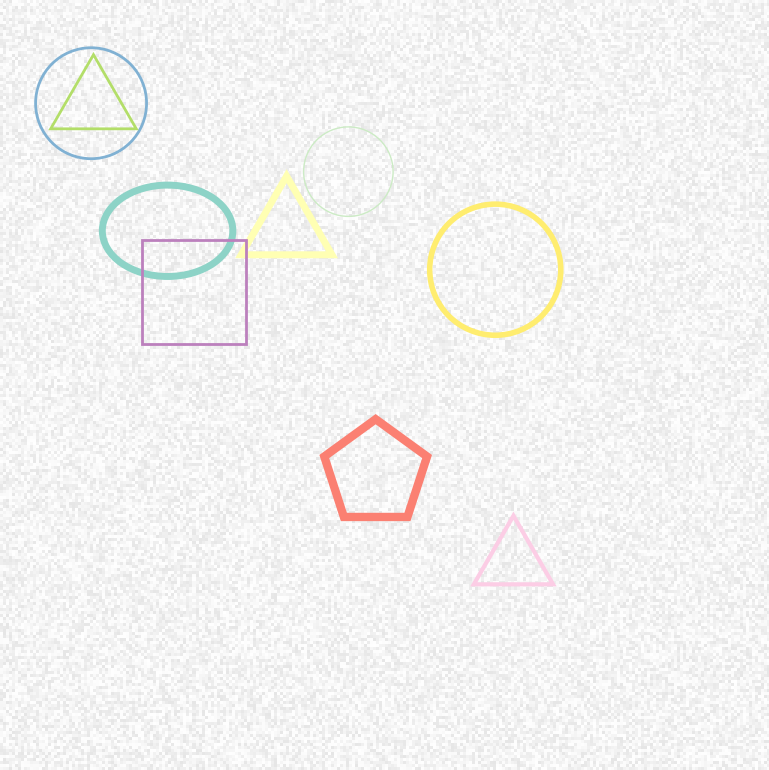[{"shape": "oval", "thickness": 2.5, "radius": 0.42, "center": [0.218, 0.7]}, {"shape": "triangle", "thickness": 2.5, "radius": 0.34, "center": [0.372, 0.703]}, {"shape": "pentagon", "thickness": 3, "radius": 0.35, "center": [0.488, 0.385]}, {"shape": "circle", "thickness": 1, "radius": 0.36, "center": [0.118, 0.866]}, {"shape": "triangle", "thickness": 1, "radius": 0.32, "center": [0.121, 0.865]}, {"shape": "triangle", "thickness": 1.5, "radius": 0.3, "center": [0.667, 0.271]}, {"shape": "square", "thickness": 1, "radius": 0.34, "center": [0.251, 0.621]}, {"shape": "circle", "thickness": 0.5, "radius": 0.29, "center": [0.452, 0.777]}, {"shape": "circle", "thickness": 2, "radius": 0.43, "center": [0.643, 0.65]}]